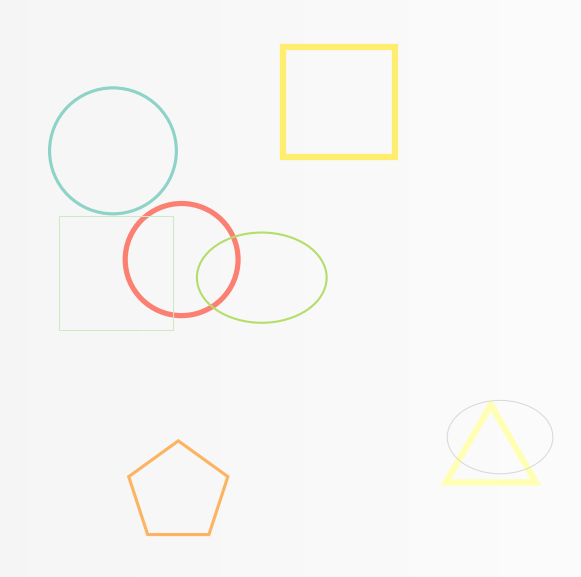[{"shape": "circle", "thickness": 1.5, "radius": 0.55, "center": [0.194, 0.738]}, {"shape": "triangle", "thickness": 3, "radius": 0.45, "center": [0.844, 0.209]}, {"shape": "circle", "thickness": 2.5, "radius": 0.49, "center": [0.312, 0.55]}, {"shape": "pentagon", "thickness": 1.5, "radius": 0.45, "center": [0.307, 0.146]}, {"shape": "oval", "thickness": 1, "radius": 0.56, "center": [0.45, 0.518]}, {"shape": "oval", "thickness": 0.5, "radius": 0.45, "center": [0.86, 0.242]}, {"shape": "square", "thickness": 0.5, "radius": 0.49, "center": [0.2, 0.526]}, {"shape": "square", "thickness": 3, "radius": 0.48, "center": [0.583, 0.823]}]